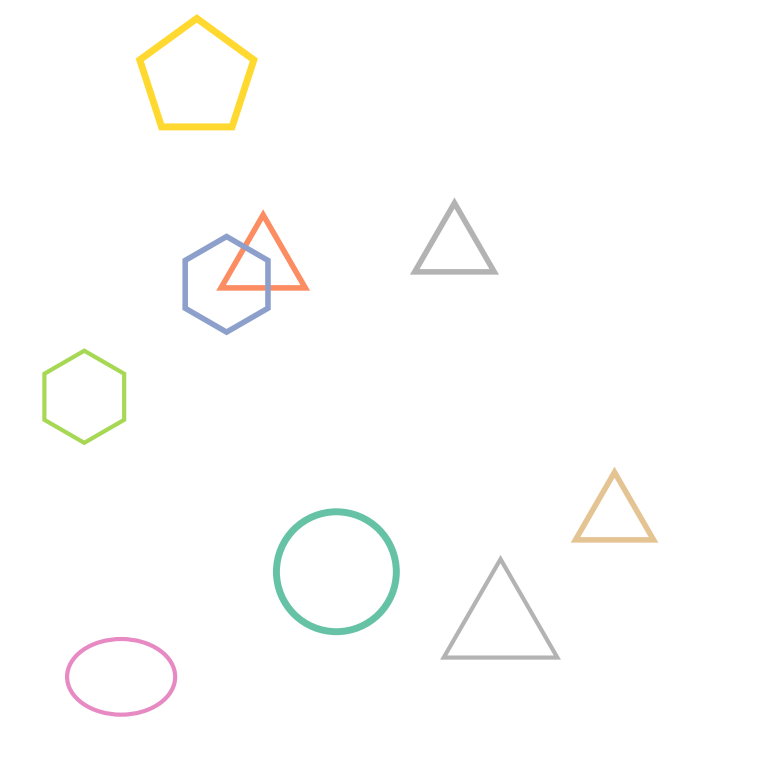[{"shape": "circle", "thickness": 2.5, "radius": 0.39, "center": [0.437, 0.257]}, {"shape": "triangle", "thickness": 2, "radius": 0.32, "center": [0.342, 0.658]}, {"shape": "hexagon", "thickness": 2, "radius": 0.31, "center": [0.294, 0.631]}, {"shape": "oval", "thickness": 1.5, "radius": 0.35, "center": [0.157, 0.121]}, {"shape": "hexagon", "thickness": 1.5, "radius": 0.3, "center": [0.109, 0.485]}, {"shape": "pentagon", "thickness": 2.5, "radius": 0.39, "center": [0.256, 0.898]}, {"shape": "triangle", "thickness": 2, "radius": 0.29, "center": [0.798, 0.328]}, {"shape": "triangle", "thickness": 1.5, "radius": 0.43, "center": [0.65, 0.189]}, {"shape": "triangle", "thickness": 2, "radius": 0.3, "center": [0.59, 0.677]}]